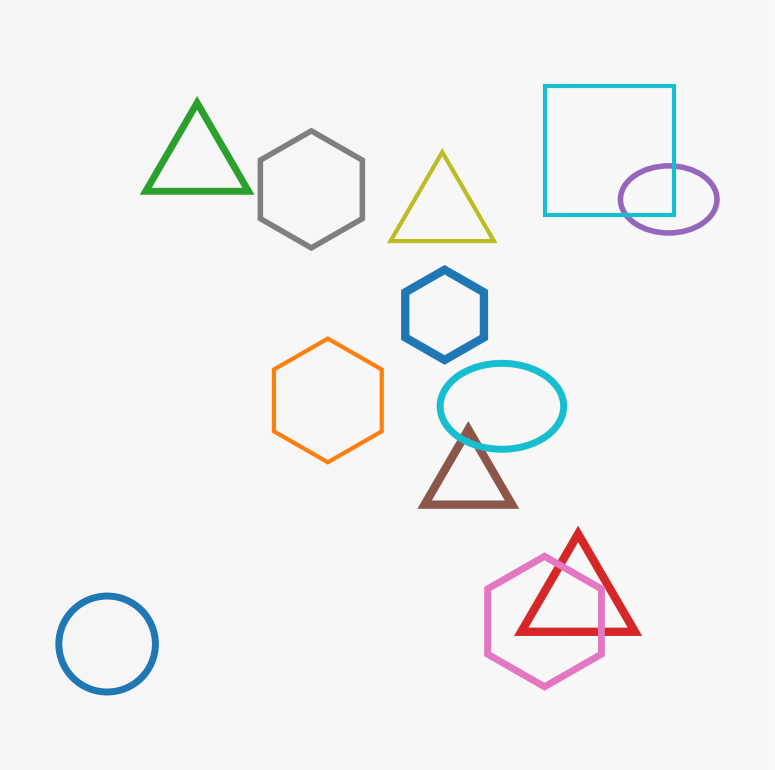[{"shape": "hexagon", "thickness": 3, "radius": 0.29, "center": [0.574, 0.591]}, {"shape": "circle", "thickness": 2.5, "radius": 0.31, "center": [0.138, 0.164]}, {"shape": "hexagon", "thickness": 1.5, "radius": 0.4, "center": [0.423, 0.48]}, {"shape": "triangle", "thickness": 2.5, "radius": 0.38, "center": [0.254, 0.79]}, {"shape": "triangle", "thickness": 3, "radius": 0.42, "center": [0.746, 0.222]}, {"shape": "oval", "thickness": 2, "radius": 0.31, "center": [0.863, 0.741]}, {"shape": "triangle", "thickness": 3, "radius": 0.33, "center": [0.604, 0.377]}, {"shape": "hexagon", "thickness": 2.5, "radius": 0.42, "center": [0.703, 0.193]}, {"shape": "hexagon", "thickness": 2, "radius": 0.38, "center": [0.402, 0.754]}, {"shape": "triangle", "thickness": 1.5, "radius": 0.39, "center": [0.571, 0.725]}, {"shape": "oval", "thickness": 2.5, "radius": 0.4, "center": [0.648, 0.472]}, {"shape": "square", "thickness": 1.5, "radius": 0.42, "center": [0.786, 0.804]}]